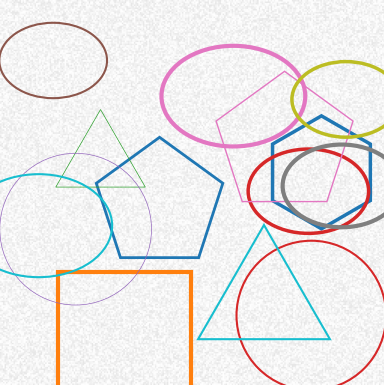[{"shape": "hexagon", "thickness": 2.5, "radius": 0.73, "center": [0.835, 0.552]}, {"shape": "pentagon", "thickness": 2, "radius": 0.86, "center": [0.414, 0.471]}, {"shape": "square", "thickness": 3, "radius": 0.87, "center": [0.324, 0.12]}, {"shape": "triangle", "thickness": 0.5, "radius": 0.67, "center": [0.261, 0.581]}, {"shape": "circle", "thickness": 1.5, "radius": 0.97, "center": [0.809, 0.18]}, {"shape": "oval", "thickness": 2.5, "radius": 0.78, "center": [0.801, 0.503]}, {"shape": "circle", "thickness": 0.5, "radius": 0.99, "center": [0.196, 0.405]}, {"shape": "oval", "thickness": 1.5, "radius": 0.7, "center": [0.138, 0.843]}, {"shape": "pentagon", "thickness": 1, "radius": 0.94, "center": [0.739, 0.628]}, {"shape": "oval", "thickness": 3, "radius": 0.93, "center": [0.606, 0.75]}, {"shape": "oval", "thickness": 3, "radius": 0.77, "center": [0.888, 0.517]}, {"shape": "oval", "thickness": 2.5, "radius": 0.7, "center": [0.898, 0.742]}, {"shape": "oval", "thickness": 1.5, "radius": 0.96, "center": [0.1, 0.414]}, {"shape": "triangle", "thickness": 1.5, "radius": 0.99, "center": [0.686, 0.218]}]